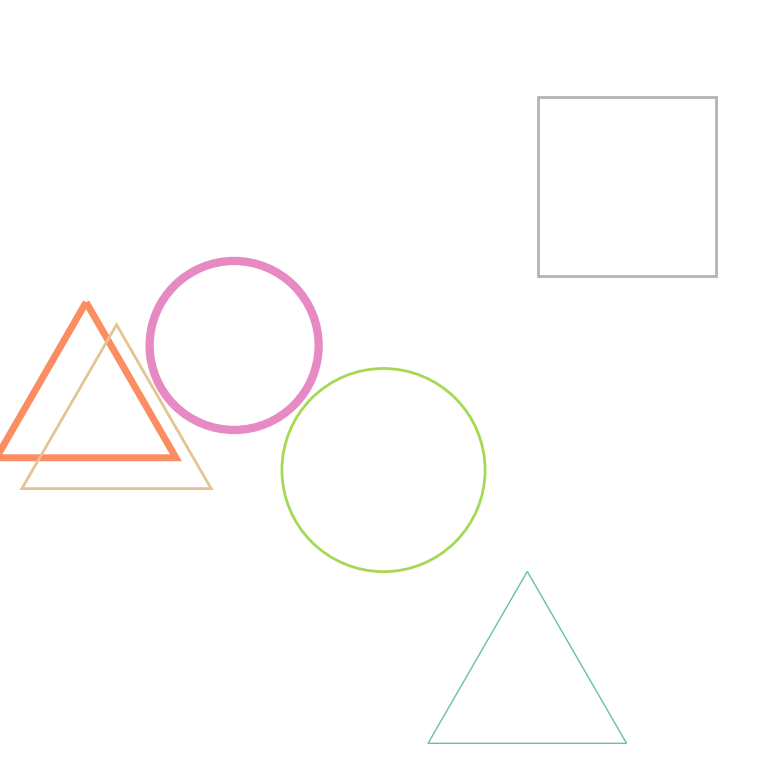[{"shape": "triangle", "thickness": 0.5, "radius": 0.74, "center": [0.685, 0.109]}, {"shape": "triangle", "thickness": 2.5, "radius": 0.67, "center": [0.112, 0.473]}, {"shape": "circle", "thickness": 3, "radius": 0.55, "center": [0.304, 0.551]}, {"shape": "circle", "thickness": 1, "radius": 0.66, "center": [0.498, 0.39]}, {"shape": "triangle", "thickness": 1, "radius": 0.71, "center": [0.151, 0.436]}, {"shape": "square", "thickness": 1, "radius": 0.58, "center": [0.814, 0.758]}]